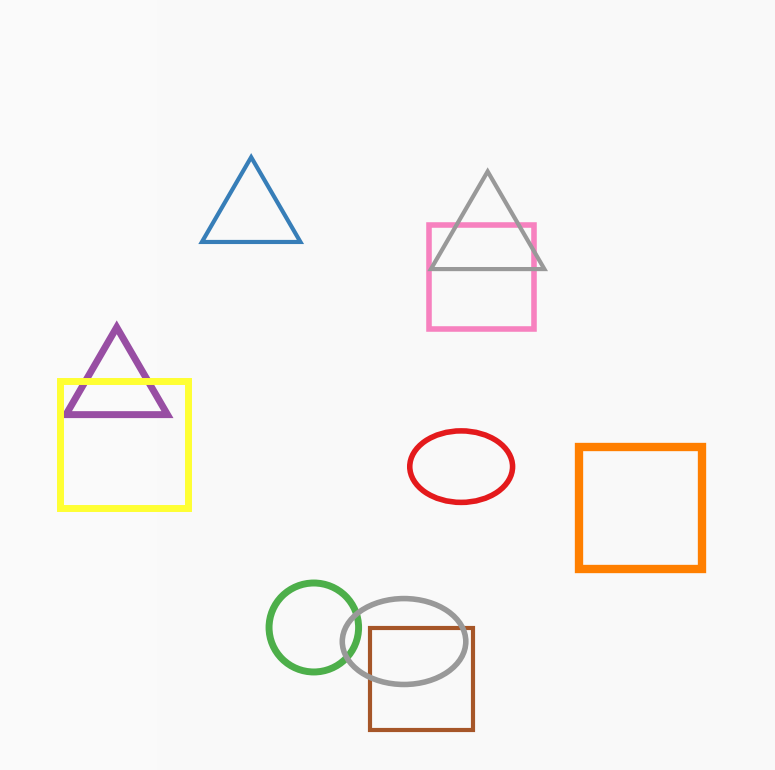[{"shape": "oval", "thickness": 2, "radius": 0.33, "center": [0.595, 0.394]}, {"shape": "triangle", "thickness": 1.5, "radius": 0.37, "center": [0.324, 0.722]}, {"shape": "circle", "thickness": 2.5, "radius": 0.29, "center": [0.405, 0.185]}, {"shape": "triangle", "thickness": 2.5, "radius": 0.38, "center": [0.151, 0.499]}, {"shape": "square", "thickness": 3, "radius": 0.4, "center": [0.827, 0.34]}, {"shape": "square", "thickness": 2.5, "radius": 0.41, "center": [0.16, 0.423]}, {"shape": "square", "thickness": 1.5, "radius": 0.33, "center": [0.544, 0.118]}, {"shape": "square", "thickness": 2, "radius": 0.34, "center": [0.621, 0.64]}, {"shape": "oval", "thickness": 2, "radius": 0.4, "center": [0.521, 0.167]}, {"shape": "triangle", "thickness": 1.5, "radius": 0.42, "center": [0.629, 0.693]}]